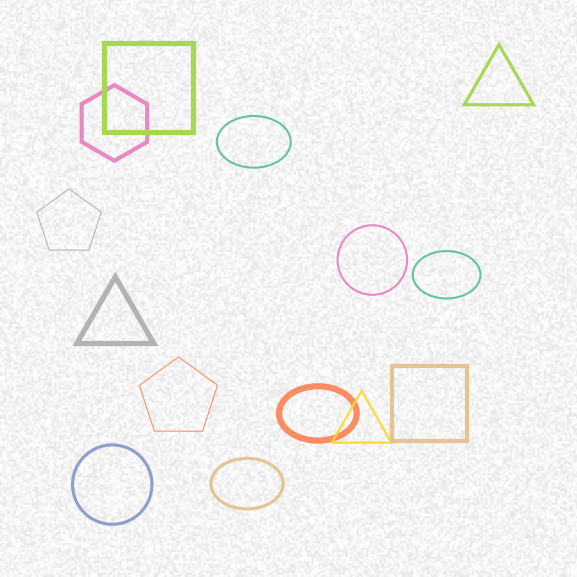[{"shape": "oval", "thickness": 1, "radius": 0.32, "center": [0.439, 0.754]}, {"shape": "oval", "thickness": 1, "radius": 0.29, "center": [0.773, 0.523]}, {"shape": "oval", "thickness": 3, "radius": 0.34, "center": [0.55, 0.283]}, {"shape": "pentagon", "thickness": 0.5, "radius": 0.36, "center": [0.309, 0.31]}, {"shape": "circle", "thickness": 1.5, "radius": 0.34, "center": [0.194, 0.16]}, {"shape": "hexagon", "thickness": 2, "radius": 0.33, "center": [0.198, 0.786]}, {"shape": "circle", "thickness": 1, "radius": 0.3, "center": [0.645, 0.549]}, {"shape": "triangle", "thickness": 1.5, "radius": 0.35, "center": [0.864, 0.852]}, {"shape": "square", "thickness": 2.5, "radius": 0.39, "center": [0.258, 0.848]}, {"shape": "triangle", "thickness": 1, "radius": 0.3, "center": [0.626, 0.262]}, {"shape": "square", "thickness": 2, "radius": 0.32, "center": [0.744, 0.3]}, {"shape": "oval", "thickness": 1.5, "radius": 0.31, "center": [0.428, 0.162]}, {"shape": "triangle", "thickness": 2.5, "radius": 0.39, "center": [0.2, 0.443]}, {"shape": "pentagon", "thickness": 0.5, "radius": 0.29, "center": [0.12, 0.614]}]